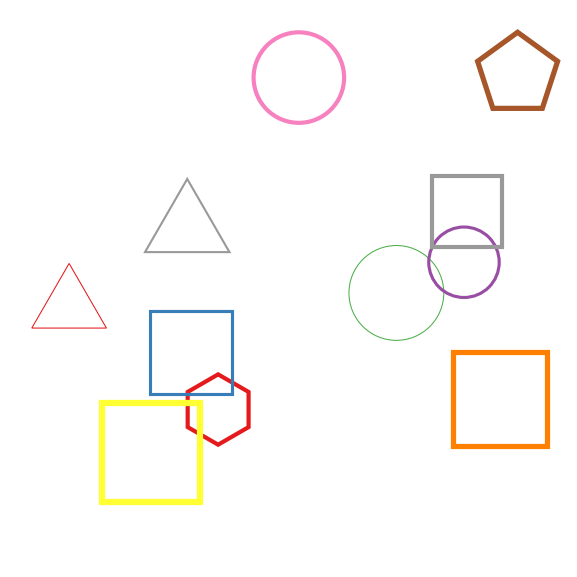[{"shape": "triangle", "thickness": 0.5, "radius": 0.37, "center": [0.12, 0.468]}, {"shape": "hexagon", "thickness": 2, "radius": 0.3, "center": [0.378, 0.29]}, {"shape": "square", "thickness": 1.5, "radius": 0.36, "center": [0.33, 0.389]}, {"shape": "circle", "thickness": 0.5, "radius": 0.41, "center": [0.686, 0.492]}, {"shape": "circle", "thickness": 1.5, "radius": 0.31, "center": [0.803, 0.545]}, {"shape": "square", "thickness": 2.5, "radius": 0.41, "center": [0.866, 0.308]}, {"shape": "square", "thickness": 3, "radius": 0.43, "center": [0.262, 0.215]}, {"shape": "pentagon", "thickness": 2.5, "radius": 0.36, "center": [0.896, 0.87]}, {"shape": "circle", "thickness": 2, "radius": 0.39, "center": [0.517, 0.865]}, {"shape": "square", "thickness": 2, "radius": 0.31, "center": [0.809, 0.632]}, {"shape": "triangle", "thickness": 1, "radius": 0.42, "center": [0.324, 0.605]}]